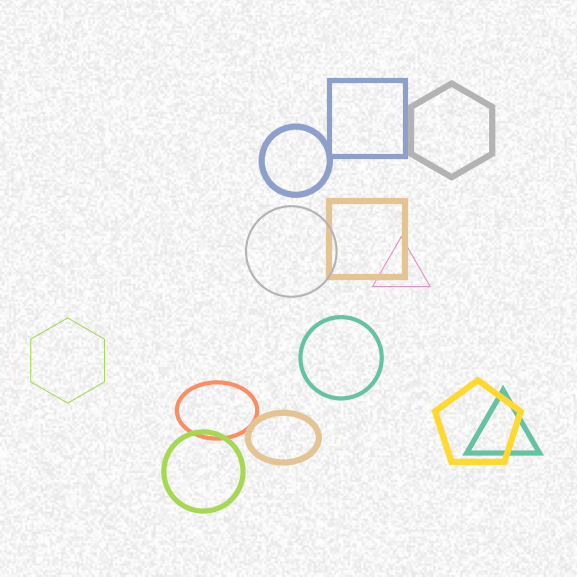[{"shape": "triangle", "thickness": 2.5, "radius": 0.36, "center": [0.871, 0.251]}, {"shape": "circle", "thickness": 2, "radius": 0.35, "center": [0.591, 0.38]}, {"shape": "oval", "thickness": 2, "radius": 0.35, "center": [0.376, 0.288]}, {"shape": "square", "thickness": 2.5, "radius": 0.33, "center": [0.635, 0.795]}, {"shape": "circle", "thickness": 3, "radius": 0.3, "center": [0.512, 0.721]}, {"shape": "triangle", "thickness": 0.5, "radius": 0.29, "center": [0.695, 0.532]}, {"shape": "hexagon", "thickness": 0.5, "radius": 0.37, "center": [0.117, 0.375]}, {"shape": "circle", "thickness": 2.5, "radius": 0.34, "center": [0.352, 0.183]}, {"shape": "pentagon", "thickness": 3, "radius": 0.39, "center": [0.828, 0.263]}, {"shape": "oval", "thickness": 3, "radius": 0.31, "center": [0.491, 0.241]}, {"shape": "square", "thickness": 3, "radius": 0.33, "center": [0.636, 0.586]}, {"shape": "hexagon", "thickness": 3, "radius": 0.41, "center": [0.782, 0.773]}, {"shape": "circle", "thickness": 1, "radius": 0.39, "center": [0.504, 0.564]}]